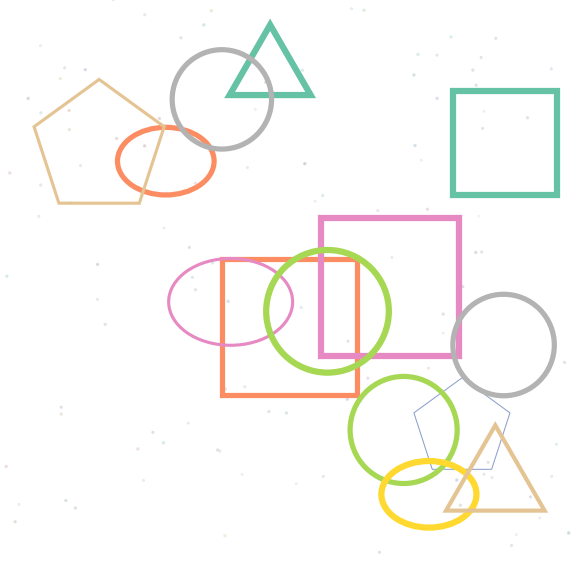[{"shape": "triangle", "thickness": 3, "radius": 0.41, "center": [0.468, 0.875]}, {"shape": "square", "thickness": 3, "radius": 0.45, "center": [0.875, 0.752]}, {"shape": "oval", "thickness": 2.5, "radius": 0.42, "center": [0.287, 0.72]}, {"shape": "square", "thickness": 2.5, "radius": 0.59, "center": [0.501, 0.433]}, {"shape": "pentagon", "thickness": 0.5, "radius": 0.44, "center": [0.8, 0.257]}, {"shape": "oval", "thickness": 1.5, "radius": 0.54, "center": [0.399, 0.476]}, {"shape": "square", "thickness": 3, "radius": 0.6, "center": [0.676, 0.502]}, {"shape": "circle", "thickness": 3, "radius": 0.53, "center": [0.567, 0.46]}, {"shape": "circle", "thickness": 2.5, "radius": 0.46, "center": [0.699, 0.255]}, {"shape": "oval", "thickness": 3, "radius": 0.41, "center": [0.743, 0.143]}, {"shape": "triangle", "thickness": 2, "radius": 0.49, "center": [0.858, 0.164]}, {"shape": "pentagon", "thickness": 1.5, "radius": 0.59, "center": [0.172, 0.743]}, {"shape": "circle", "thickness": 2.5, "radius": 0.43, "center": [0.384, 0.827]}, {"shape": "circle", "thickness": 2.5, "radius": 0.44, "center": [0.872, 0.402]}]